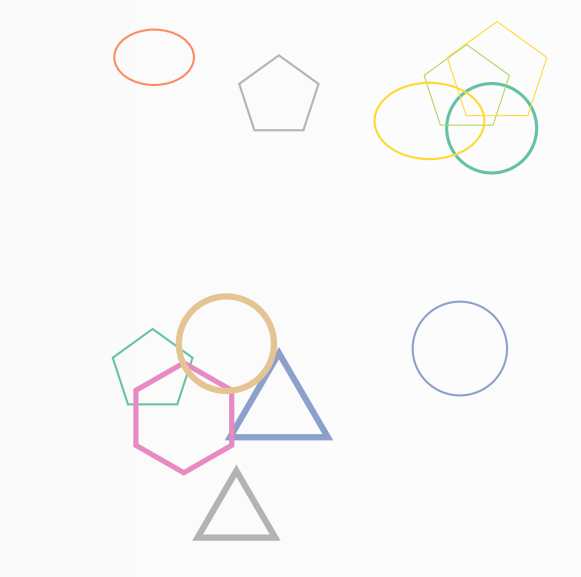[{"shape": "pentagon", "thickness": 1, "radius": 0.36, "center": [0.263, 0.357]}, {"shape": "circle", "thickness": 1.5, "radius": 0.39, "center": [0.846, 0.777]}, {"shape": "oval", "thickness": 1, "radius": 0.34, "center": [0.265, 0.9]}, {"shape": "triangle", "thickness": 3, "radius": 0.49, "center": [0.48, 0.291]}, {"shape": "circle", "thickness": 1, "radius": 0.41, "center": [0.791, 0.396]}, {"shape": "hexagon", "thickness": 2.5, "radius": 0.48, "center": [0.316, 0.276]}, {"shape": "pentagon", "thickness": 0.5, "radius": 0.39, "center": [0.803, 0.845]}, {"shape": "pentagon", "thickness": 0.5, "radius": 0.45, "center": [0.855, 0.872]}, {"shape": "oval", "thickness": 1, "radius": 0.47, "center": [0.739, 0.79]}, {"shape": "circle", "thickness": 3, "radius": 0.41, "center": [0.39, 0.404]}, {"shape": "triangle", "thickness": 3, "radius": 0.39, "center": [0.407, 0.107]}, {"shape": "pentagon", "thickness": 1, "radius": 0.36, "center": [0.48, 0.832]}]